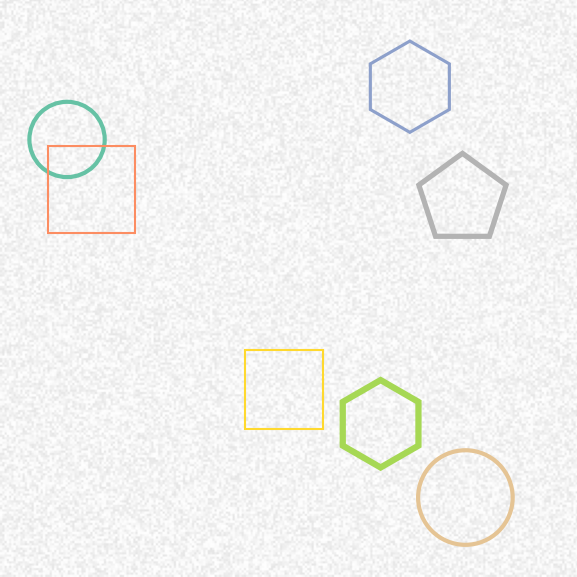[{"shape": "circle", "thickness": 2, "radius": 0.33, "center": [0.116, 0.758]}, {"shape": "square", "thickness": 1, "radius": 0.38, "center": [0.159, 0.671]}, {"shape": "hexagon", "thickness": 1.5, "radius": 0.4, "center": [0.71, 0.849]}, {"shape": "hexagon", "thickness": 3, "radius": 0.38, "center": [0.659, 0.265]}, {"shape": "square", "thickness": 1, "radius": 0.34, "center": [0.492, 0.325]}, {"shape": "circle", "thickness": 2, "radius": 0.41, "center": [0.806, 0.138]}, {"shape": "pentagon", "thickness": 2.5, "radius": 0.4, "center": [0.801, 0.654]}]